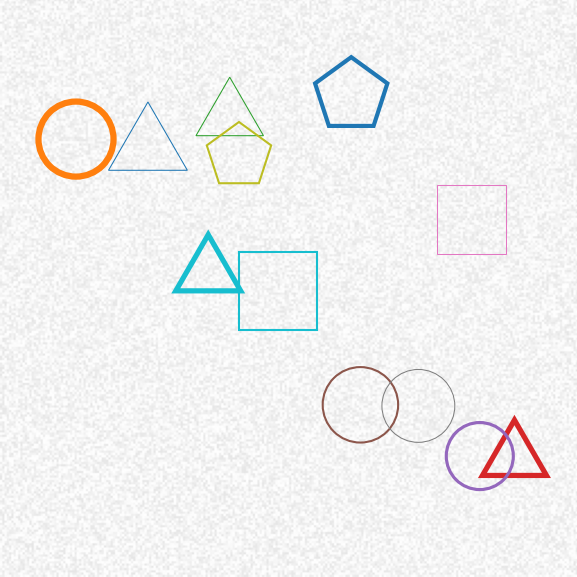[{"shape": "triangle", "thickness": 0.5, "radius": 0.39, "center": [0.256, 0.744]}, {"shape": "pentagon", "thickness": 2, "radius": 0.33, "center": [0.608, 0.834]}, {"shape": "circle", "thickness": 3, "radius": 0.32, "center": [0.132, 0.758]}, {"shape": "triangle", "thickness": 0.5, "radius": 0.34, "center": [0.398, 0.798]}, {"shape": "triangle", "thickness": 2.5, "radius": 0.32, "center": [0.891, 0.208]}, {"shape": "circle", "thickness": 1.5, "radius": 0.29, "center": [0.831, 0.209]}, {"shape": "circle", "thickness": 1, "radius": 0.33, "center": [0.624, 0.298]}, {"shape": "square", "thickness": 0.5, "radius": 0.3, "center": [0.817, 0.619]}, {"shape": "circle", "thickness": 0.5, "radius": 0.32, "center": [0.724, 0.296]}, {"shape": "pentagon", "thickness": 1, "radius": 0.29, "center": [0.414, 0.729]}, {"shape": "square", "thickness": 1, "radius": 0.34, "center": [0.482, 0.495]}, {"shape": "triangle", "thickness": 2.5, "radius": 0.32, "center": [0.361, 0.528]}]